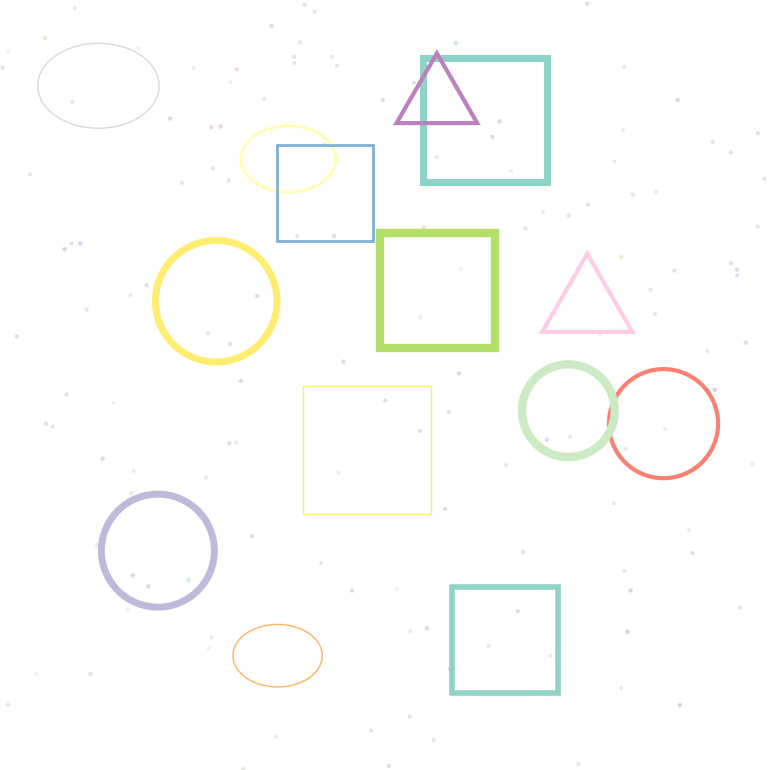[{"shape": "square", "thickness": 2, "radius": 0.35, "center": [0.656, 0.168]}, {"shape": "square", "thickness": 2.5, "radius": 0.4, "center": [0.63, 0.844]}, {"shape": "oval", "thickness": 1, "radius": 0.31, "center": [0.374, 0.793]}, {"shape": "circle", "thickness": 2.5, "radius": 0.37, "center": [0.205, 0.285]}, {"shape": "circle", "thickness": 1.5, "radius": 0.35, "center": [0.862, 0.45]}, {"shape": "square", "thickness": 1, "radius": 0.31, "center": [0.422, 0.749]}, {"shape": "oval", "thickness": 0.5, "radius": 0.29, "center": [0.361, 0.148]}, {"shape": "square", "thickness": 3, "radius": 0.37, "center": [0.568, 0.623]}, {"shape": "triangle", "thickness": 1.5, "radius": 0.34, "center": [0.763, 0.603]}, {"shape": "oval", "thickness": 0.5, "radius": 0.39, "center": [0.128, 0.889]}, {"shape": "triangle", "thickness": 1.5, "radius": 0.3, "center": [0.567, 0.87]}, {"shape": "circle", "thickness": 3, "radius": 0.3, "center": [0.738, 0.467]}, {"shape": "circle", "thickness": 2.5, "radius": 0.39, "center": [0.281, 0.609]}, {"shape": "square", "thickness": 0.5, "radius": 0.42, "center": [0.477, 0.416]}]